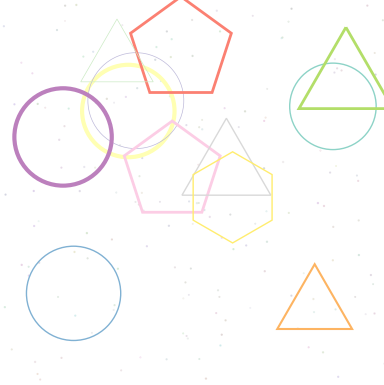[{"shape": "circle", "thickness": 1, "radius": 0.56, "center": [0.865, 0.724]}, {"shape": "circle", "thickness": 3, "radius": 0.6, "center": [0.333, 0.712]}, {"shape": "circle", "thickness": 0.5, "radius": 0.62, "center": [0.353, 0.739]}, {"shape": "pentagon", "thickness": 2, "radius": 0.69, "center": [0.47, 0.871]}, {"shape": "circle", "thickness": 1, "radius": 0.61, "center": [0.191, 0.238]}, {"shape": "triangle", "thickness": 1.5, "radius": 0.56, "center": [0.817, 0.202]}, {"shape": "triangle", "thickness": 2, "radius": 0.7, "center": [0.898, 0.788]}, {"shape": "pentagon", "thickness": 2, "radius": 0.66, "center": [0.447, 0.555]}, {"shape": "triangle", "thickness": 1, "radius": 0.67, "center": [0.588, 0.56]}, {"shape": "circle", "thickness": 3, "radius": 0.63, "center": [0.164, 0.644]}, {"shape": "triangle", "thickness": 0.5, "radius": 0.54, "center": [0.304, 0.842]}, {"shape": "hexagon", "thickness": 1, "radius": 0.59, "center": [0.604, 0.487]}]